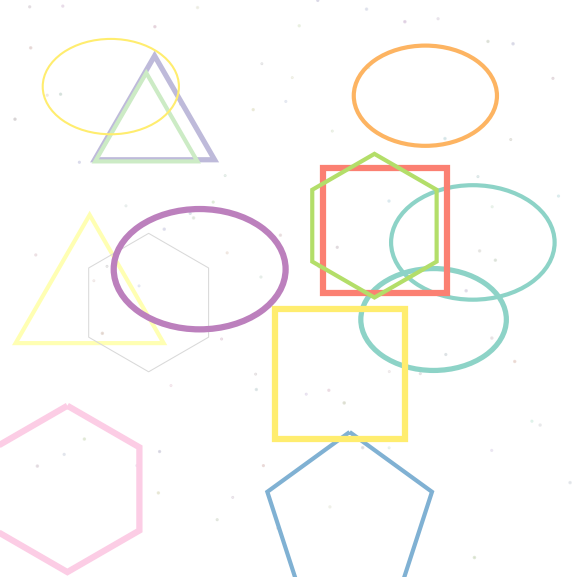[{"shape": "oval", "thickness": 2.5, "radius": 0.63, "center": [0.751, 0.446]}, {"shape": "oval", "thickness": 2, "radius": 0.71, "center": [0.819, 0.579]}, {"shape": "triangle", "thickness": 2, "radius": 0.74, "center": [0.155, 0.479]}, {"shape": "triangle", "thickness": 2.5, "radius": 0.6, "center": [0.268, 0.782]}, {"shape": "square", "thickness": 3, "radius": 0.54, "center": [0.667, 0.6]}, {"shape": "pentagon", "thickness": 2, "radius": 0.75, "center": [0.605, 0.101]}, {"shape": "oval", "thickness": 2, "radius": 0.62, "center": [0.737, 0.833]}, {"shape": "hexagon", "thickness": 2, "radius": 0.62, "center": [0.648, 0.608]}, {"shape": "hexagon", "thickness": 3, "radius": 0.72, "center": [0.117, 0.153]}, {"shape": "hexagon", "thickness": 0.5, "radius": 0.6, "center": [0.257, 0.475]}, {"shape": "oval", "thickness": 3, "radius": 0.74, "center": [0.346, 0.533]}, {"shape": "triangle", "thickness": 2, "radius": 0.51, "center": [0.253, 0.771]}, {"shape": "oval", "thickness": 1, "radius": 0.59, "center": [0.192, 0.849]}, {"shape": "square", "thickness": 3, "radius": 0.56, "center": [0.588, 0.351]}]